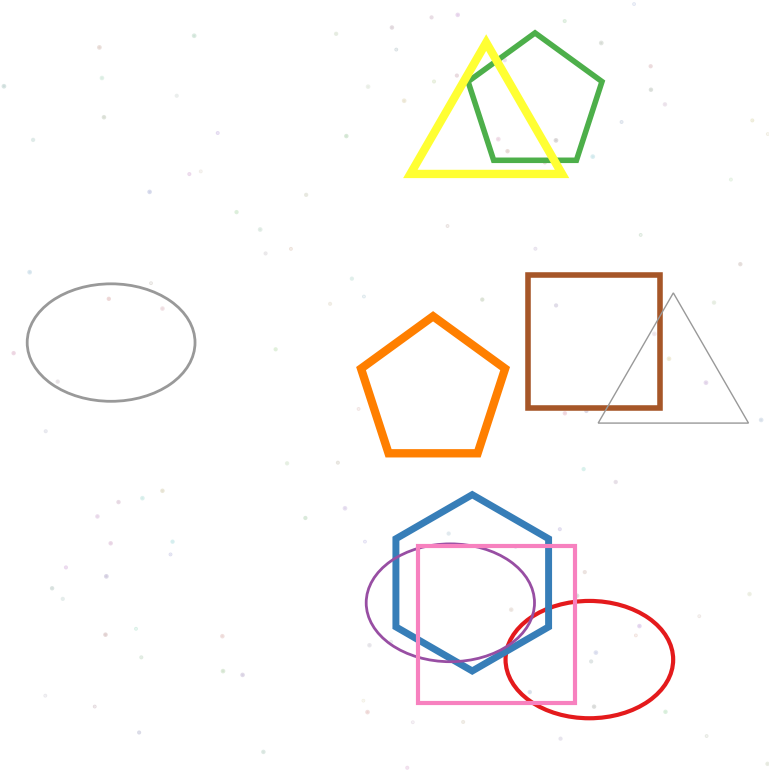[{"shape": "oval", "thickness": 1.5, "radius": 0.54, "center": [0.765, 0.143]}, {"shape": "hexagon", "thickness": 2.5, "radius": 0.57, "center": [0.613, 0.243]}, {"shape": "pentagon", "thickness": 2, "radius": 0.46, "center": [0.695, 0.866]}, {"shape": "oval", "thickness": 1, "radius": 0.55, "center": [0.585, 0.217]}, {"shape": "pentagon", "thickness": 3, "radius": 0.49, "center": [0.562, 0.491]}, {"shape": "triangle", "thickness": 3, "radius": 0.57, "center": [0.631, 0.831]}, {"shape": "square", "thickness": 2, "radius": 0.43, "center": [0.771, 0.556]}, {"shape": "square", "thickness": 1.5, "radius": 0.51, "center": [0.645, 0.189]}, {"shape": "oval", "thickness": 1, "radius": 0.54, "center": [0.144, 0.555]}, {"shape": "triangle", "thickness": 0.5, "radius": 0.56, "center": [0.874, 0.507]}]